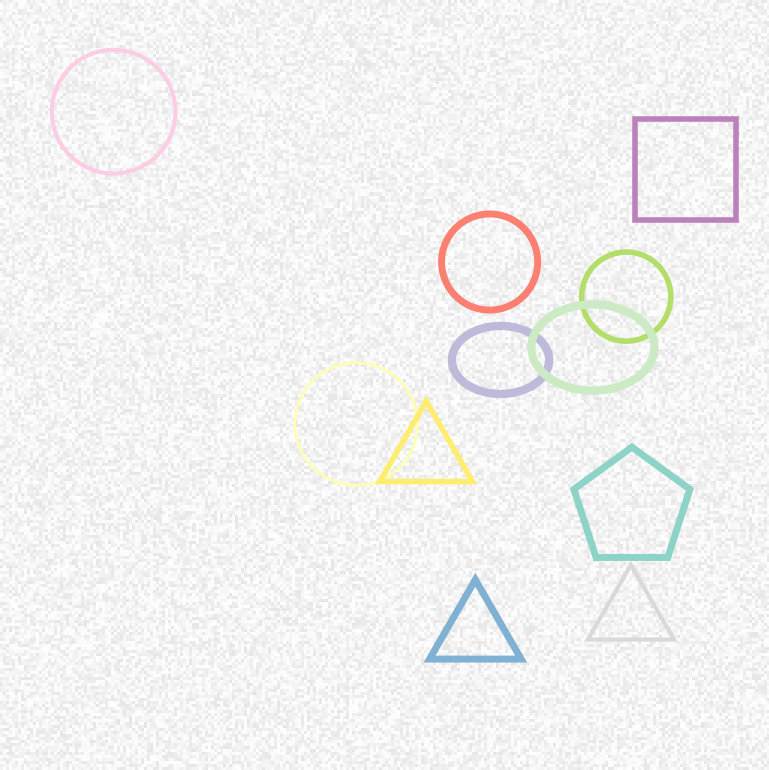[{"shape": "pentagon", "thickness": 2.5, "radius": 0.4, "center": [0.821, 0.34]}, {"shape": "circle", "thickness": 1, "radius": 0.4, "center": [0.462, 0.449]}, {"shape": "oval", "thickness": 3, "radius": 0.32, "center": [0.65, 0.533]}, {"shape": "circle", "thickness": 2.5, "radius": 0.31, "center": [0.636, 0.66]}, {"shape": "triangle", "thickness": 2.5, "radius": 0.34, "center": [0.617, 0.178]}, {"shape": "circle", "thickness": 2, "radius": 0.29, "center": [0.813, 0.615]}, {"shape": "circle", "thickness": 1.5, "radius": 0.4, "center": [0.148, 0.855]}, {"shape": "triangle", "thickness": 1.5, "radius": 0.32, "center": [0.819, 0.202]}, {"shape": "square", "thickness": 2, "radius": 0.33, "center": [0.891, 0.78]}, {"shape": "oval", "thickness": 3, "radius": 0.4, "center": [0.77, 0.549]}, {"shape": "triangle", "thickness": 2, "radius": 0.35, "center": [0.554, 0.409]}]